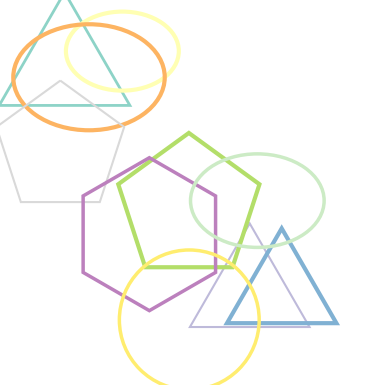[{"shape": "triangle", "thickness": 2, "radius": 0.98, "center": [0.168, 0.824]}, {"shape": "oval", "thickness": 3, "radius": 0.73, "center": [0.318, 0.867]}, {"shape": "triangle", "thickness": 1.5, "radius": 0.9, "center": [0.649, 0.24]}, {"shape": "triangle", "thickness": 3, "radius": 0.82, "center": [0.732, 0.243]}, {"shape": "oval", "thickness": 3, "radius": 0.98, "center": [0.231, 0.799]}, {"shape": "pentagon", "thickness": 3, "radius": 0.96, "center": [0.491, 0.462]}, {"shape": "pentagon", "thickness": 1.5, "radius": 0.87, "center": [0.157, 0.616]}, {"shape": "hexagon", "thickness": 2.5, "radius": 0.99, "center": [0.388, 0.392]}, {"shape": "oval", "thickness": 2.5, "radius": 0.87, "center": [0.668, 0.479]}, {"shape": "circle", "thickness": 2.5, "radius": 0.91, "center": [0.492, 0.169]}]